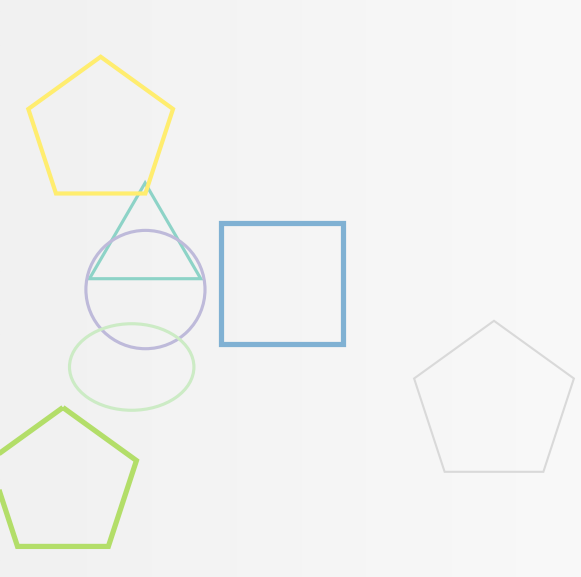[{"shape": "triangle", "thickness": 1.5, "radius": 0.55, "center": [0.25, 0.572]}, {"shape": "circle", "thickness": 1.5, "radius": 0.51, "center": [0.25, 0.498]}, {"shape": "square", "thickness": 2.5, "radius": 0.52, "center": [0.485, 0.508]}, {"shape": "pentagon", "thickness": 2.5, "radius": 0.66, "center": [0.108, 0.161]}, {"shape": "pentagon", "thickness": 1, "radius": 0.72, "center": [0.85, 0.299]}, {"shape": "oval", "thickness": 1.5, "radius": 0.54, "center": [0.227, 0.364]}, {"shape": "pentagon", "thickness": 2, "radius": 0.65, "center": [0.173, 0.77]}]